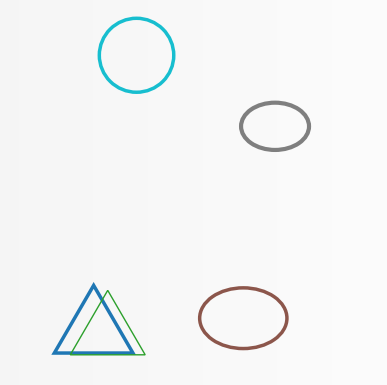[{"shape": "triangle", "thickness": 2.5, "radius": 0.59, "center": [0.242, 0.142]}, {"shape": "triangle", "thickness": 1, "radius": 0.56, "center": [0.278, 0.134]}, {"shape": "oval", "thickness": 2.5, "radius": 0.56, "center": [0.628, 0.173]}, {"shape": "oval", "thickness": 3, "radius": 0.44, "center": [0.71, 0.672]}, {"shape": "circle", "thickness": 2.5, "radius": 0.48, "center": [0.352, 0.856]}]